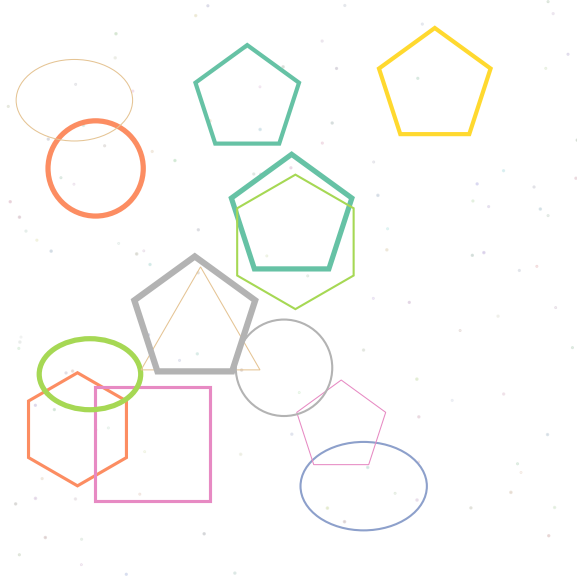[{"shape": "pentagon", "thickness": 2.5, "radius": 0.55, "center": [0.505, 0.622]}, {"shape": "pentagon", "thickness": 2, "radius": 0.47, "center": [0.428, 0.827]}, {"shape": "hexagon", "thickness": 1.5, "radius": 0.49, "center": [0.134, 0.256]}, {"shape": "circle", "thickness": 2.5, "radius": 0.41, "center": [0.166, 0.707]}, {"shape": "oval", "thickness": 1, "radius": 0.55, "center": [0.63, 0.157]}, {"shape": "square", "thickness": 1.5, "radius": 0.5, "center": [0.264, 0.23]}, {"shape": "pentagon", "thickness": 0.5, "radius": 0.4, "center": [0.591, 0.26]}, {"shape": "hexagon", "thickness": 1, "radius": 0.58, "center": [0.512, 0.58]}, {"shape": "oval", "thickness": 2.5, "radius": 0.44, "center": [0.156, 0.351]}, {"shape": "pentagon", "thickness": 2, "radius": 0.51, "center": [0.753, 0.849]}, {"shape": "triangle", "thickness": 0.5, "radius": 0.59, "center": [0.347, 0.418]}, {"shape": "oval", "thickness": 0.5, "radius": 0.5, "center": [0.129, 0.826]}, {"shape": "circle", "thickness": 1, "radius": 0.42, "center": [0.492, 0.362]}, {"shape": "pentagon", "thickness": 3, "radius": 0.55, "center": [0.337, 0.445]}]